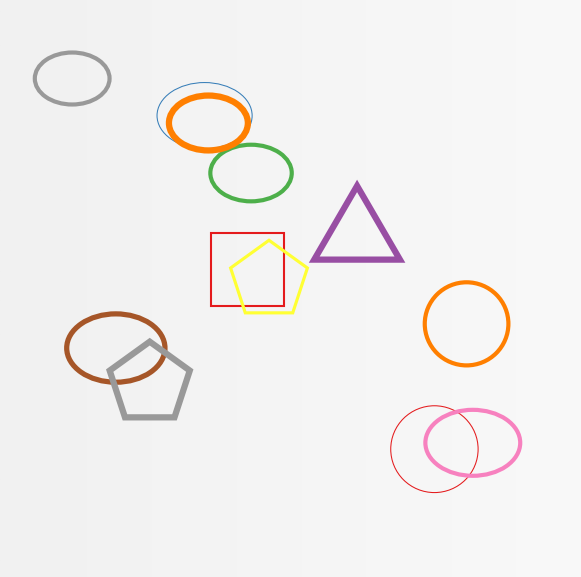[{"shape": "circle", "thickness": 0.5, "radius": 0.38, "center": [0.747, 0.221]}, {"shape": "square", "thickness": 1, "radius": 0.32, "center": [0.426, 0.532]}, {"shape": "oval", "thickness": 0.5, "radius": 0.41, "center": [0.352, 0.799]}, {"shape": "oval", "thickness": 2, "radius": 0.35, "center": [0.432, 0.7]}, {"shape": "triangle", "thickness": 3, "radius": 0.43, "center": [0.614, 0.592]}, {"shape": "oval", "thickness": 3, "radius": 0.34, "center": [0.359, 0.786]}, {"shape": "circle", "thickness": 2, "radius": 0.36, "center": [0.803, 0.438]}, {"shape": "pentagon", "thickness": 1.5, "radius": 0.35, "center": [0.463, 0.514]}, {"shape": "oval", "thickness": 2.5, "radius": 0.42, "center": [0.199, 0.396]}, {"shape": "oval", "thickness": 2, "radius": 0.41, "center": [0.813, 0.232]}, {"shape": "pentagon", "thickness": 3, "radius": 0.36, "center": [0.258, 0.335]}, {"shape": "oval", "thickness": 2, "radius": 0.32, "center": [0.124, 0.863]}]